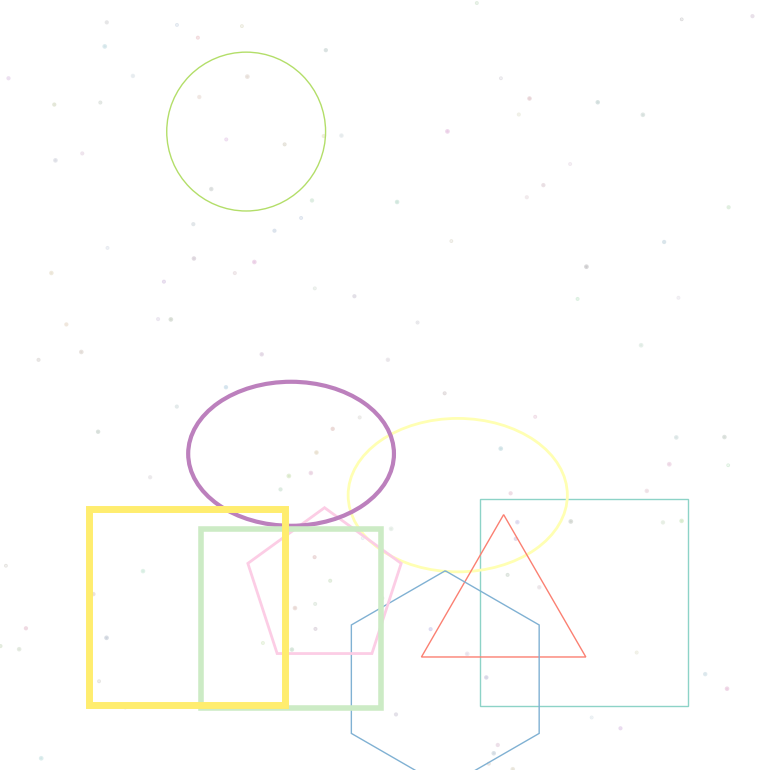[{"shape": "square", "thickness": 0.5, "radius": 0.67, "center": [0.758, 0.218]}, {"shape": "oval", "thickness": 1, "radius": 0.71, "center": [0.594, 0.357]}, {"shape": "triangle", "thickness": 0.5, "radius": 0.62, "center": [0.654, 0.208]}, {"shape": "hexagon", "thickness": 0.5, "radius": 0.7, "center": [0.578, 0.118]}, {"shape": "circle", "thickness": 0.5, "radius": 0.52, "center": [0.32, 0.829]}, {"shape": "pentagon", "thickness": 1, "radius": 0.52, "center": [0.421, 0.236]}, {"shape": "oval", "thickness": 1.5, "radius": 0.67, "center": [0.378, 0.411]}, {"shape": "square", "thickness": 2, "radius": 0.58, "center": [0.378, 0.197]}, {"shape": "square", "thickness": 2.5, "radius": 0.64, "center": [0.243, 0.211]}]